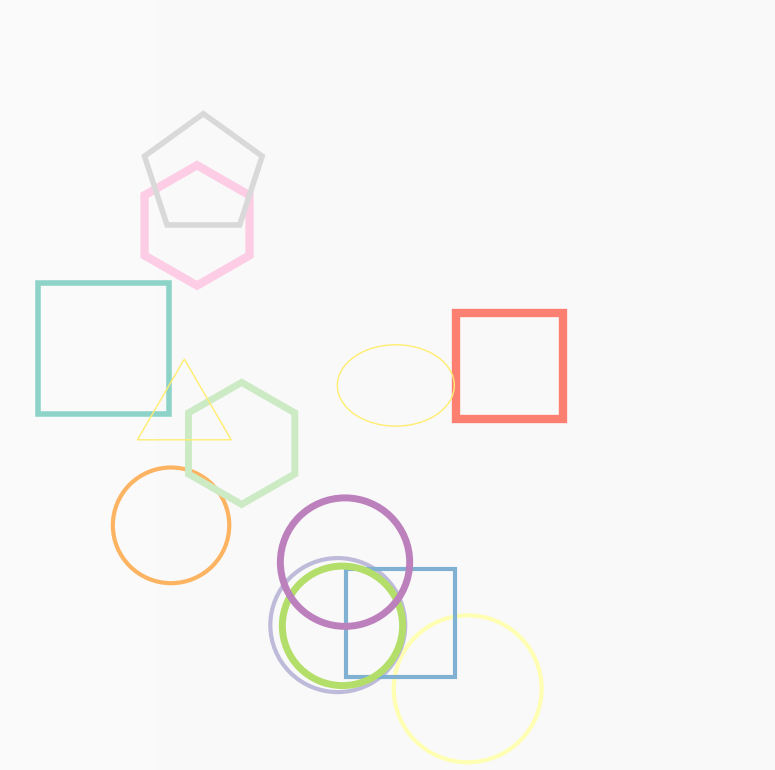[{"shape": "square", "thickness": 2, "radius": 0.42, "center": [0.133, 0.547]}, {"shape": "circle", "thickness": 1.5, "radius": 0.48, "center": [0.603, 0.105]}, {"shape": "circle", "thickness": 1.5, "radius": 0.44, "center": [0.436, 0.188]}, {"shape": "square", "thickness": 3, "radius": 0.35, "center": [0.657, 0.525]}, {"shape": "square", "thickness": 1.5, "radius": 0.35, "center": [0.516, 0.191]}, {"shape": "circle", "thickness": 1.5, "radius": 0.38, "center": [0.221, 0.318]}, {"shape": "circle", "thickness": 2.5, "radius": 0.39, "center": [0.442, 0.187]}, {"shape": "hexagon", "thickness": 3, "radius": 0.39, "center": [0.254, 0.707]}, {"shape": "pentagon", "thickness": 2, "radius": 0.4, "center": [0.262, 0.772]}, {"shape": "circle", "thickness": 2.5, "radius": 0.42, "center": [0.445, 0.27]}, {"shape": "hexagon", "thickness": 2.5, "radius": 0.4, "center": [0.312, 0.424]}, {"shape": "oval", "thickness": 0.5, "radius": 0.38, "center": [0.511, 0.499]}, {"shape": "triangle", "thickness": 0.5, "radius": 0.35, "center": [0.238, 0.464]}]